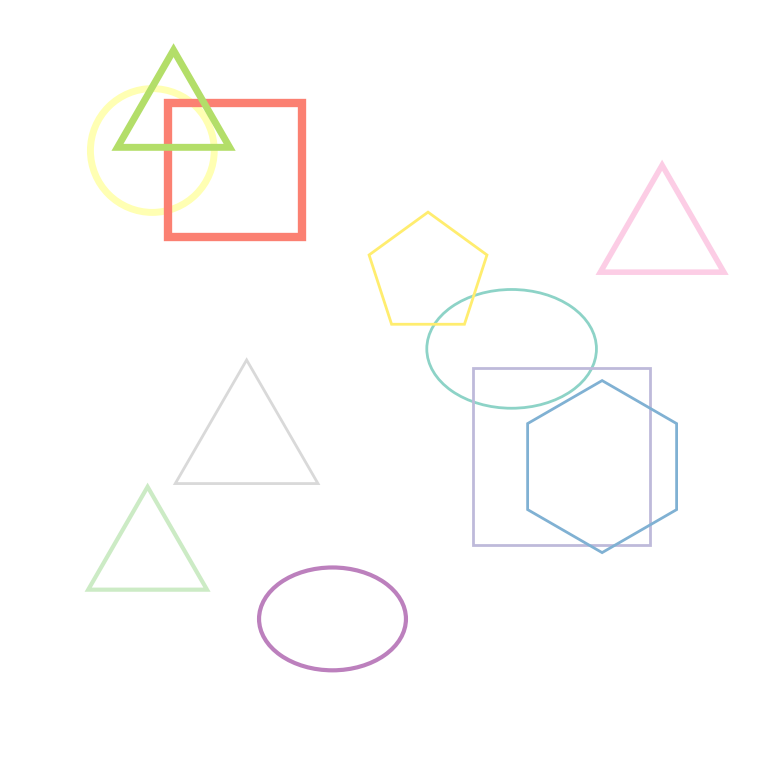[{"shape": "oval", "thickness": 1, "radius": 0.55, "center": [0.664, 0.547]}, {"shape": "circle", "thickness": 2.5, "radius": 0.4, "center": [0.198, 0.805]}, {"shape": "square", "thickness": 1, "radius": 0.57, "center": [0.73, 0.407]}, {"shape": "square", "thickness": 3, "radius": 0.43, "center": [0.305, 0.78]}, {"shape": "hexagon", "thickness": 1, "radius": 0.56, "center": [0.782, 0.394]}, {"shape": "triangle", "thickness": 2.5, "radius": 0.42, "center": [0.225, 0.851]}, {"shape": "triangle", "thickness": 2, "radius": 0.46, "center": [0.86, 0.693]}, {"shape": "triangle", "thickness": 1, "radius": 0.53, "center": [0.32, 0.425]}, {"shape": "oval", "thickness": 1.5, "radius": 0.48, "center": [0.432, 0.196]}, {"shape": "triangle", "thickness": 1.5, "radius": 0.45, "center": [0.192, 0.279]}, {"shape": "pentagon", "thickness": 1, "radius": 0.4, "center": [0.556, 0.644]}]